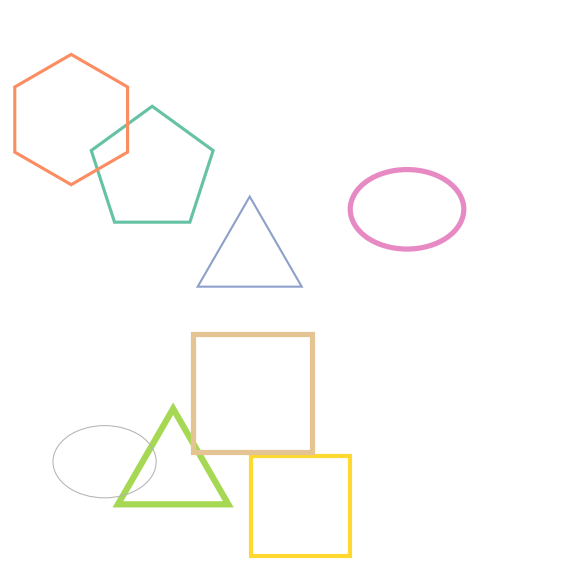[{"shape": "pentagon", "thickness": 1.5, "radius": 0.55, "center": [0.264, 0.704]}, {"shape": "hexagon", "thickness": 1.5, "radius": 0.56, "center": [0.123, 0.792]}, {"shape": "triangle", "thickness": 1, "radius": 0.52, "center": [0.432, 0.555]}, {"shape": "oval", "thickness": 2.5, "radius": 0.49, "center": [0.705, 0.637]}, {"shape": "triangle", "thickness": 3, "radius": 0.55, "center": [0.3, 0.181]}, {"shape": "square", "thickness": 2, "radius": 0.43, "center": [0.521, 0.123]}, {"shape": "square", "thickness": 2.5, "radius": 0.51, "center": [0.437, 0.318]}, {"shape": "oval", "thickness": 0.5, "radius": 0.45, "center": [0.181, 0.2]}]